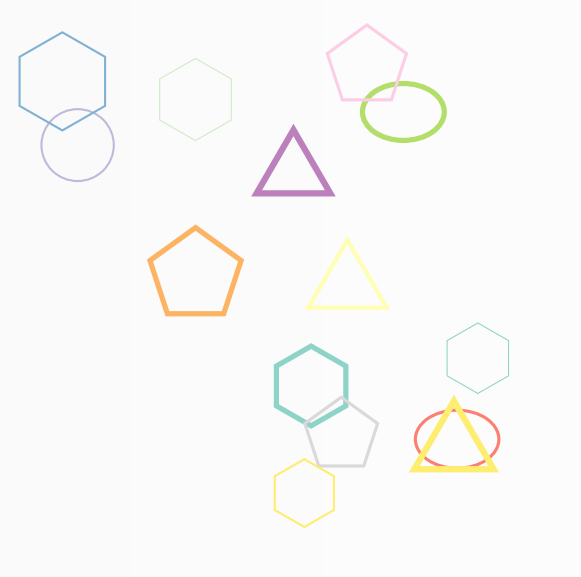[{"shape": "hexagon", "thickness": 0.5, "radius": 0.31, "center": [0.822, 0.379]}, {"shape": "hexagon", "thickness": 2.5, "radius": 0.34, "center": [0.535, 0.331]}, {"shape": "triangle", "thickness": 2, "radius": 0.39, "center": [0.598, 0.505]}, {"shape": "circle", "thickness": 1, "radius": 0.31, "center": [0.134, 0.748]}, {"shape": "oval", "thickness": 1.5, "radius": 0.36, "center": [0.786, 0.239]}, {"shape": "hexagon", "thickness": 1, "radius": 0.42, "center": [0.107, 0.858]}, {"shape": "pentagon", "thickness": 2.5, "radius": 0.41, "center": [0.336, 0.523]}, {"shape": "oval", "thickness": 2.5, "radius": 0.35, "center": [0.694, 0.805]}, {"shape": "pentagon", "thickness": 1.5, "radius": 0.36, "center": [0.631, 0.884]}, {"shape": "pentagon", "thickness": 1.5, "radius": 0.33, "center": [0.587, 0.245]}, {"shape": "triangle", "thickness": 3, "radius": 0.37, "center": [0.505, 0.701]}, {"shape": "hexagon", "thickness": 0.5, "radius": 0.36, "center": [0.336, 0.827]}, {"shape": "hexagon", "thickness": 1, "radius": 0.29, "center": [0.524, 0.145]}, {"shape": "triangle", "thickness": 3, "radius": 0.39, "center": [0.781, 0.226]}]